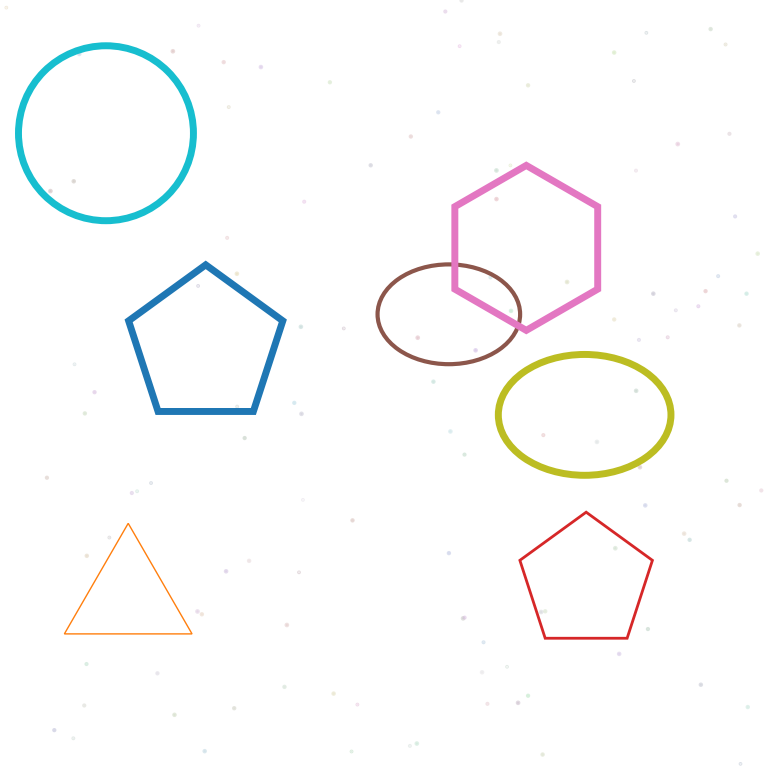[{"shape": "pentagon", "thickness": 2.5, "radius": 0.53, "center": [0.267, 0.551]}, {"shape": "triangle", "thickness": 0.5, "radius": 0.48, "center": [0.167, 0.225]}, {"shape": "pentagon", "thickness": 1, "radius": 0.45, "center": [0.761, 0.244]}, {"shape": "oval", "thickness": 1.5, "radius": 0.46, "center": [0.583, 0.592]}, {"shape": "hexagon", "thickness": 2.5, "radius": 0.54, "center": [0.683, 0.678]}, {"shape": "oval", "thickness": 2.5, "radius": 0.56, "center": [0.759, 0.461]}, {"shape": "circle", "thickness": 2.5, "radius": 0.57, "center": [0.138, 0.827]}]